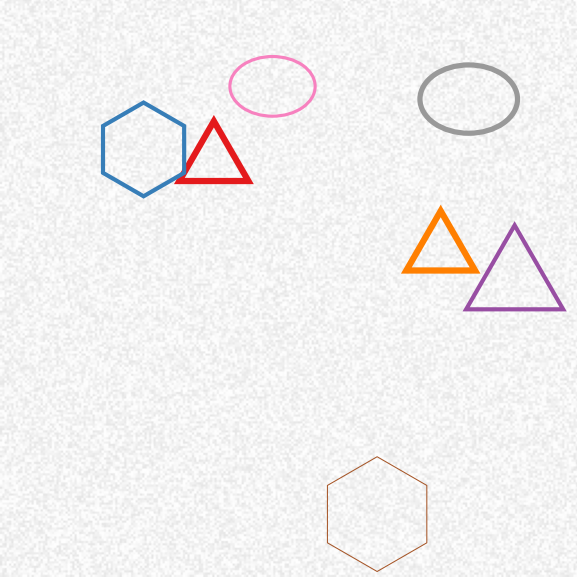[{"shape": "triangle", "thickness": 3, "radius": 0.35, "center": [0.37, 0.72]}, {"shape": "hexagon", "thickness": 2, "radius": 0.41, "center": [0.249, 0.74]}, {"shape": "triangle", "thickness": 2, "radius": 0.48, "center": [0.891, 0.512]}, {"shape": "triangle", "thickness": 3, "radius": 0.34, "center": [0.763, 0.565]}, {"shape": "hexagon", "thickness": 0.5, "radius": 0.5, "center": [0.653, 0.109]}, {"shape": "oval", "thickness": 1.5, "radius": 0.37, "center": [0.472, 0.85]}, {"shape": "oval", "thickness": 2.5, "radius": 0.42, "center": [0.812, 0.828]}]